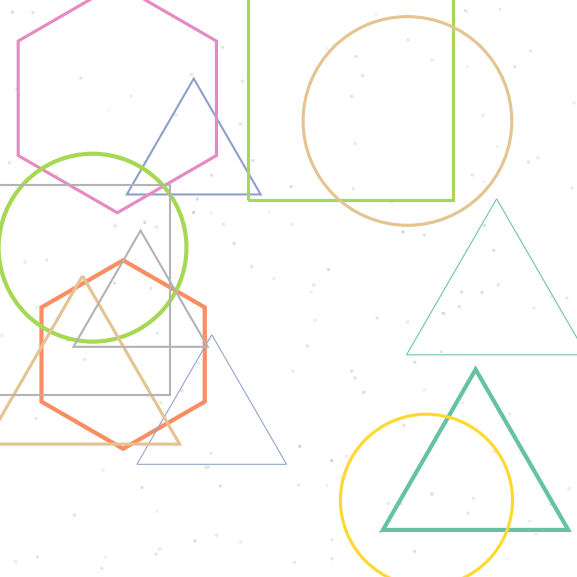[{"shape": "triangle", "thickness": 2, "radius": 0.93, "center": [0.824, 0.174]}, {"shape": "triangle", "thickness": 0.5, "radius": 0.9, "center": [0.86, 0.475]}, {"shape": "hexagon", "thickness": 2, "radius": 0.82, "center": [0.213, 0.385]}, {"shape": "triangle", "thickness": 0.5, "radius": 0.75, "center": [0.367, 0.27]}, {"shape": "triangle", "thickness": 1, "radius": 0.67, "center": [0.336, 0.729]}, {"shape": "hexagon", "thickness": 1.5, "radius": 0.99, "center": [0.203, 0.829]}, {"shape": "square", "thickness": 1.5, "radius": 0.89, "center": [0.607, 0.831]}, {"shape": "circle", "thickness": 2, "radius": 0.81, "center": [0.16, 0.57]}, {"shape": "circle", "thickness": 1.5, "radius": 0.74, "center": [0.738, 0.133]}, {"shape": "triangle", "thickness": 1.5, "radius": 0.97, "center": [0.143, 0.327]}, {"shape": "circle", "thickness": 1.5, "radius": 0.9, "center": [0.706, 0.79]}, {"shape": "square", "thickness": 1, "radius": 0.91, "center": [0.112, 0.497]}, {"shape": "triangle", "thickness": 1, "radius": 0.67, "center": [0.243, 0.466]}]